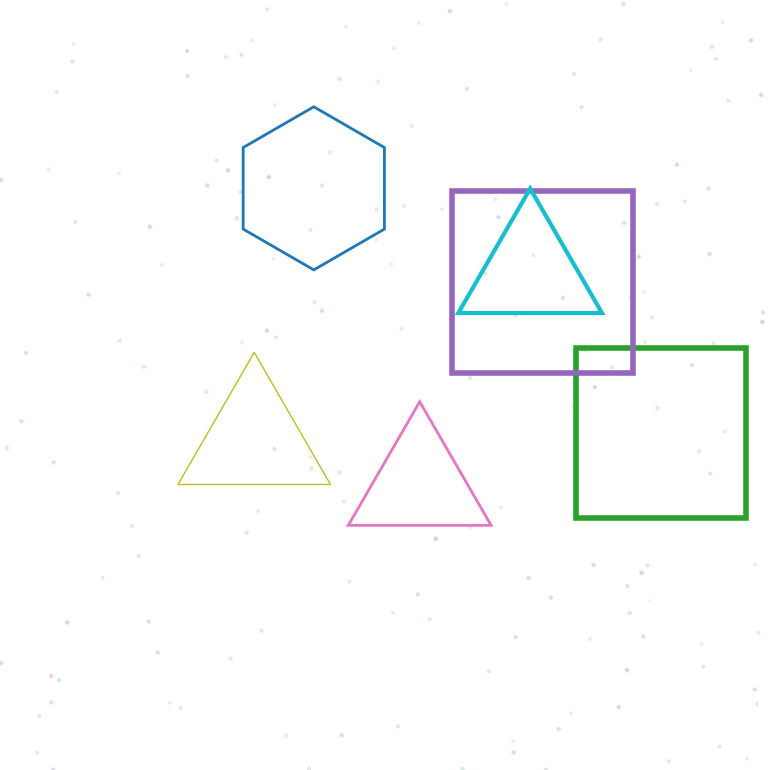[{"shape": "hexagon", "thickness": 1, "radius": 0.53, "center": [0.408, 0.755]}, {"shape": "square", "thickness": 2, "radius": 0.55, "center": [0.858, 0.437]}, {"shape": "square", "thickness": 2, "radius": 0.59, "center": [0.704, 0.634]}, {"shape": "triangle", "thickness": 1, "radius": 0.54, "center": [0.545, 0.371]}, {"shape": "triangle", "thickness": 0.5, "radius": 0.57, "center": [0.33, 0.428]}, {"shape": "triangle", "thickness": 1.5, "radius": 0.54, "center": [0.689, 0.647]}]